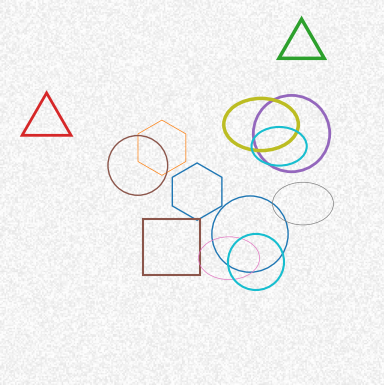[{"shape": "hexagon", "thickness": 1, "radius": 0.37, "center": [0.512, 0.502]}, {"shape": "circle", "thickness": 1, "radius": 0.5, "center": [0.649, 0.392]}, {"shape": "hexagon", "thickness": 0.5, "radius": 0.36, "center": [0.421, 0.616]}, {"shape": "triangle", "thickness": 2.5, "radius": 0.34, "center": [0.783, 0.882]}, {"shape": "triangle", "thickness": 2, "radius": 0.37, "center": [0.121, 0.685]}, {"shape": "circle", "thickness": 2, "radius": 0.5, "center": [0.757, 0.653]}, {"shape": "circle", "thickness": 1, "radius": 0.39, "center": [0.358, 0.57]}, {"shape": "square", "thickness": 1.5, "radius": 0.37, "center": [0.445, 0.359]}, {"shape": "oval", "thickness": 0.5, "radius": 0.4, "center": [0.595, 0.329]}, {"shape": "oval", "thickness": 0.5, "radius": 0.4, "center": [0.787, 0.471]}, {"shape": "oval", "thickness": 2.5, "radius": 0.48, "center": [0.678, 0.677]}, {"shape": "circle", "thickness": 1.5, "radius": 0.36, "center": [0.665, 0.32]}, {"shape": "oval", "thickness": 1.5, "radius": 0.36, "center": [0.725, 0.62]}]